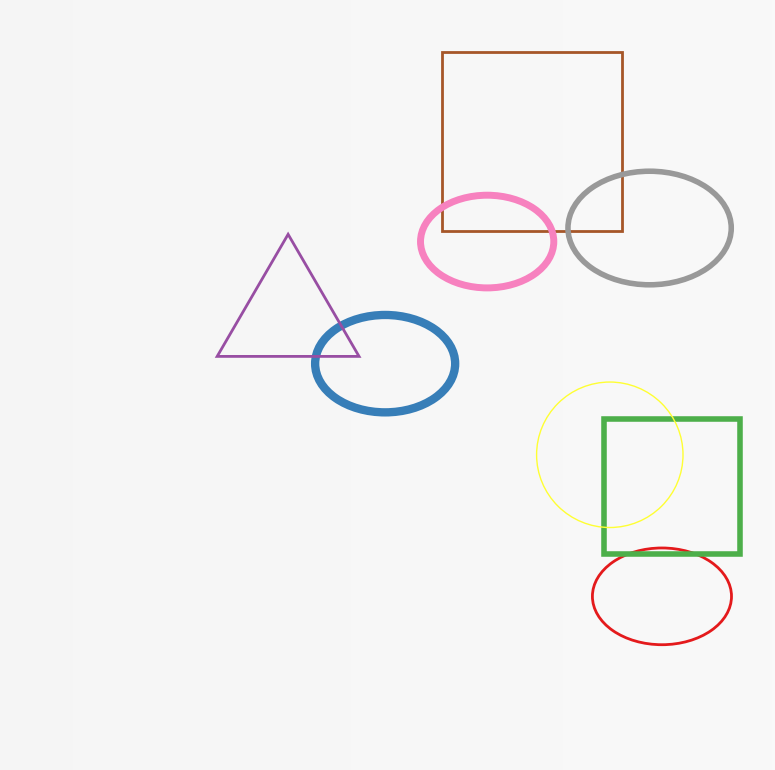[{"shape": "oval", "thickness": 1, "radius": 0.45, "center": [0.854, 0.226]}, {"shape": "oval", "thickness": 3, "radius": 0.45, "center": [0.497, 0.528]}, {"shape": "square", "thickness": 2, "radius": 0.44, "center": [0.867, 0.368]}, {"shape": "triangle", "thickness": 1, "radius": 0.53, "center": [0.372, 0.59]}, {"shape": "circle", "thickness": 0.5, "radius": 0.47, "center": [0.787, 0.409]}, {"shape": "square", "thickness": 1, "radius": 0.58, "center": [0.686, 0.817]}, {"shape": "oval", "thickness": 2.5, "radius": 0.43, "center": [0.629, 0.686]}, {"shape": "oval", "thickness": 2, "radius": 0.53, "center": [0.838, 0.704]}]